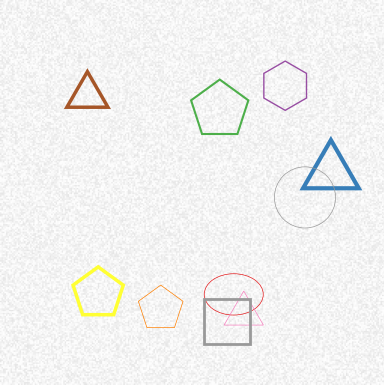[{"shape": "oval", "thickness": 0.5, "radius": 0.38, "center": [0.607, 0.235]}, {"shape": "triangle", "thickness": 3, "radius": 0.42, "center": [0.859, 0.553]}, {"shape": "pentagon", "thickness": 1.5, "radius": 0.39, "center": [0.571, 0.715]}, {"shape": "hexagon", "thickness": 1, "radius": 0.32, "center": [0.741, 0.777]}, {"shape": "pentagon", "thickness": 0.5, "radius": 0.3, "center": [0.417, 0.198]}, {"shape": "pentagon", "thickness": 2.5, "radius": 0.34, "center": [0.255, 0.238]}, {"shape": "triangle", "thickness": 2.5, "radius": 0.31, "center": [0.227, 0.752]}, {"shape": "triangle", "thickness": 0.5, "radius": 0.29, "center": [0.633, 0.185]}, {"shape": "circle", "thickness": 0.5, "radius": 0.4, "center": [0.792, 0.487]}, {"shape": "square", "thickness": 2, "radius": 0.3, "center": [0.589, 0.165]}]